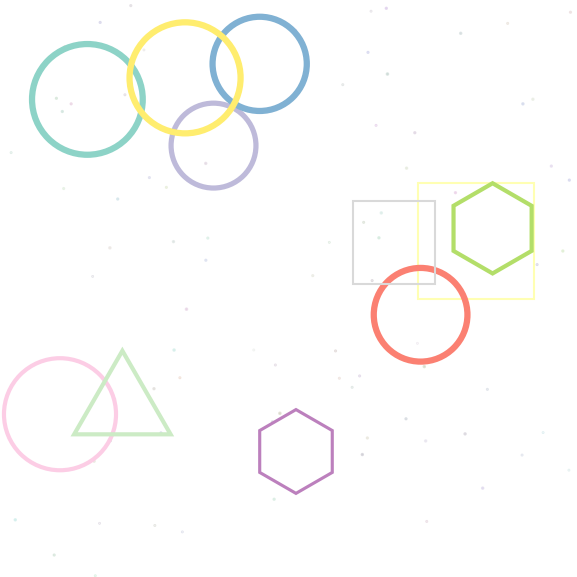[{"shape": "circle", "thickness": 3, "radius": 0.48, "center": [0.151, 0.827]}, {"shape": "square", "thickness": 1, "radius": 0.5, "center": [0.824, 0.581]}, {"shape": "circle", "thickness": 2.5, "radius": 0.37, "center": [0.37, 0.747]}, {"shape": "circle", "thickness": 3, "radius": 0.41, "center": [0.728, 0.454]}, {"shape": "circle", "thickness": 3, "radius": 0.41, "center": [0.45, 0.889]}, {"shape": "hexagon", "thickness": 2, "radius": 0.39, "center": [0.853, 0.604]}, {"shape": "circle", "thickness": 2, "radius": 0.49, "center": [0.104, 0.282]}, {"shape": "square", "thickness": 1, "radius": 0.36, "center": [0.682, 0.579]}, {"shape": "hexagon", "thickness": 1.5, "radius": 0.36, "center": [0.513, 0.217]}, {"shape": "triangle", "thickness": 2, "radius": 0.48, "center": [0.212, 0.295]}, {"shape": "circle", "thickness": 3, "radius": 0.48, "center": [0.32, 0.864]}]